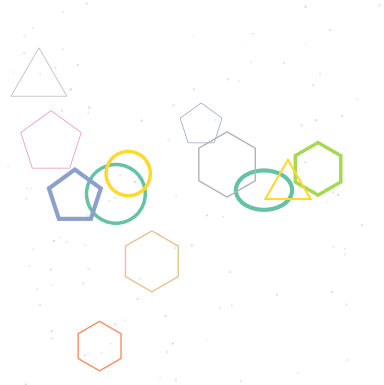[{"shape": "oval", "thickness": 3, "radius": 0.37, "center": [0.686, 0.506]}, {"shape": "circle", "thickness": 2.5, "radius": 0.38, "center": [0.301, 0.496]}, {"shape": "hexagon", "thickness": 1, "radius": 0.32, "center": [0.259, 0.101]}, {"shape": "pentagon", "thickness": 0.5, "radius": 0.29, "center": [0.522, 0.675]}, {"shape": "pentagon", "thickness": 3, "radius": 0.35, "center": [0.194, 0.489]}, {"shape": "pentagon", "thickness": 0.5, "radius": 0.41, "center": [0.132, 0.63]}, {"shape": "hexagon", "thickness": 2.5, "radius": 0.34, "center": [0.826, 0.561]}, {"shape": "triangle", "thickness": 1.5, "radius": 0.34, "center": [0.748, 0.517]}, {"shape": "circle", "thickness": 2.5, "radius": 0.29, "center": [0.333, 0.549]}, {"shape": "hexagon", "thickness": 1, "radius": 0.4, "center": [0.394, 0.321]}, {"shape": "triangle", "thickness": 0.5, "radius": 0.42, "center": [0.101, 0.792]}, {"shape": "hexagon", "thickness": 1, "radius": 0.42, "center": [0.59, 0.573]}]